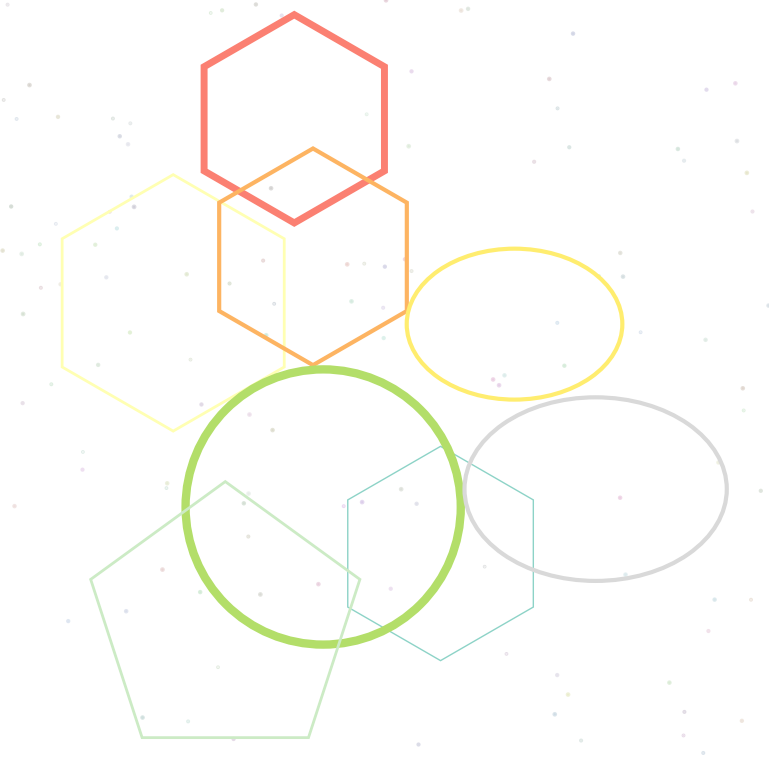[{"shape": "hexagon", "thickness": 0.5, "radius": 0.7, "center": [0.572, 0.281]}, {"shape": "hexagon", "thickness": 1, "radius": 0.83, "center": [0.225, 0.607]}, {"shape": "hexagon", "thickness": 2.5, "radius": 0.68, "center": [0.382, 0.846]}, {"shape": "hexagon", "thickness": 1.5, "radius": 0.7, "center": [0.406, 0.666]}, {"shape": "circle", "thickness": 3, "radius": 0.89, "center": [0.42, 0.342]}, {"shape": "oval", "thickness": 1.5, "radius": 0.85, "center": [0.774, 0.365]}, {"shape": "pentagon", "thickness": 1, "radius": 0.92, "center": [0.293, 0.191]}, {"shape": "oval", "thickness": 1.5, "radius": 0.7, "center": [0.668, 0.579]}]